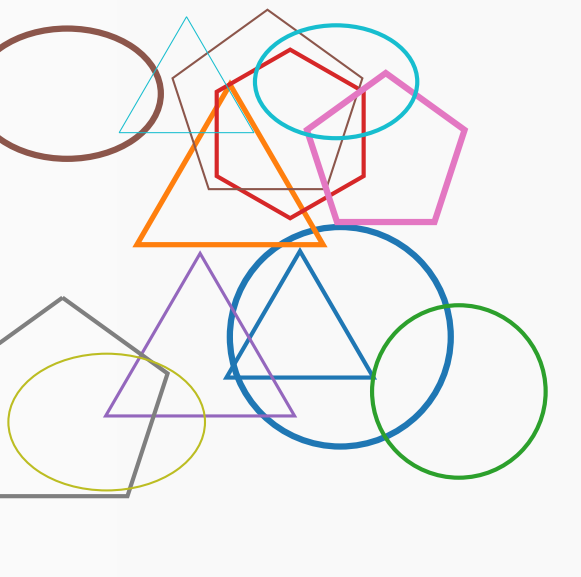[{"shape": "circle", "thickness": 3, "radius": 0.95, "center": [0.585, 0.416]}, {"shape": "triangle", "thickness": 2, "radius": 0.73, "center": [0.516, 0.418]}, {"shape": "triangle", "thickness": 2.5, "radius": 0.92, "center": [0.396, 0.668]}, {"shape": "circle", "thickness": 2, "radius": 0.75, "center": [0.789, 0.321]}, {"shape": "hexagon", "thickness": 2, "radius": 0.73, "center": [0.499, 0.767]}, {"shape": "triangle", "thickness": 1.5, "radius": 0.94, "center": [0.344, 0.373]}, {"shape": "oval", "thickness": 3, "radius": 0.81, "center": [0.116, 0.837]}, {"shape": "pentagon", "thickness": 1, "radius": 0.86, "center": [0.46, 0.811]}, {"shape": "pentagon", "thickness": 3, "radius": 0.71, "center": [0.664, 0.73]}, {"shape": "pentagon", "thickness": 2, "radius": 0.95, "center": [0.108, 0.294]}, {"shape": "oval", "thickness": 1, "radius": 0.85, "center": [0.184, 0.268]}, {"shape": "triangle", "thickness": 0.5, "radius": 0.67, "center": [0.321, 0.836]}, {"shape": "oval", "thickness": 2, "radius": 0.7, "center": [0.578, 0.858]}]